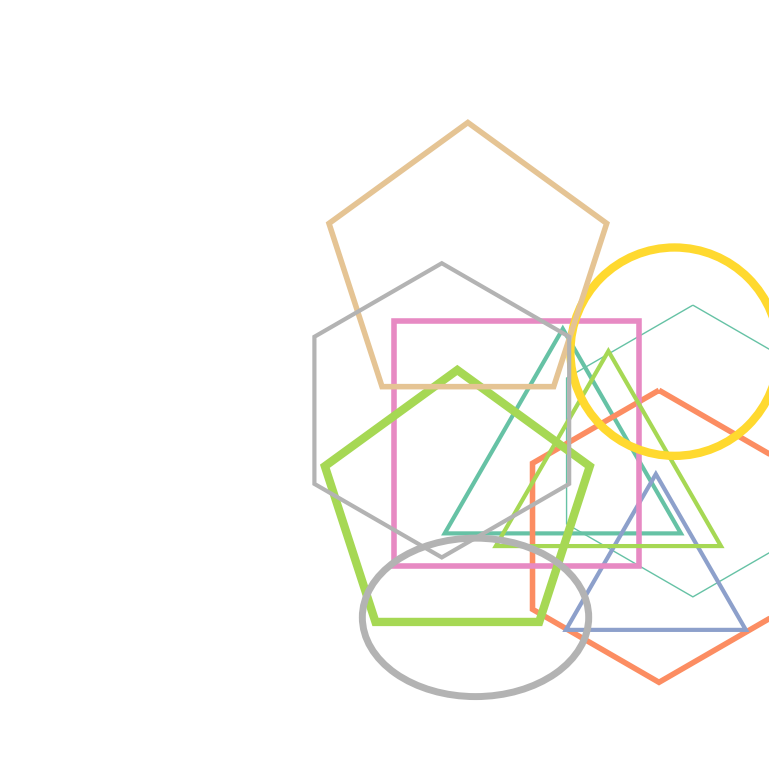[{"shape": "triangle", "thickness": 1.5, "radius": 0.89, "center": [0.731, 0.396]}, {"shape": "hexagon", "thickness": 0.5, "radius": 0.95, "center": [0.9, 0.414]}, {"shape": "hexagon", "thickness": 2, "radius": 0.95, "center": [0.856, 0.304]}, {"shape": "triangle", "thickness": 1.5, "radius": 0.67, "center": [0.852, 0.249]}, {"shape": "square", "thickness": 2, "radius": 0.8, "center": [0.671, 0.424]}, {"shape": "pentagon", "thickness": 3, "radius": 0.9, "center": [0.594, 0.339]}, {"shape": "triangle", "thickness": 1.5, "radius": 0.84, "center": [0.79, 0.375]}, {"shape": "circle", "thickness": 3, "radius": 0.68, "center": [0.876, 0.543]}, {"shape": "pentagon", "thickness": 2, "radius": 0.95, "center": [0.608, 0.651]}, {"shape": "oval", "thickness": 2.5, "radius": 0.73, "center": [0.618, 0.198]}, {"shape": "hexagon", "thickness": 1.5, "radius": 0.96, "center": [0.574, 0.467]}]